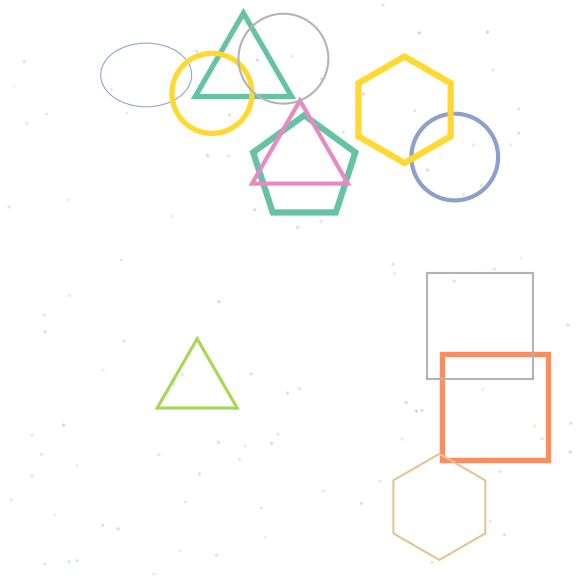[{"shape": "pentagon", "thickness": 3, "radius": 0.46, "center": [0.527, 0.706]}, {"shape": "triangle", "thickness": 2.5, "radius": 0.48, "center": [0.421, 0.88]}, {"shape": "square", "thickness": 2.5, "radius": 0.46, "center": [0.857, 0.294]}, {"shape": "circle", "thickness": 2, "radius": 0.38, "center": [0.787, 0.727]}, {"shape": "oval", "thickness": 0.5, "radius": 0.39, "center": [0.253, 0.869]}, {"shape": "triangle", "thickness": 2, "radius": 0.48, "center": [0.519, 0.729]}, {"shape": "triangle", "thickness": 1.5, "radius": 0.4, "center": [0.341, 0.333]}, {"shape": "circle", "thickness": 2.5, "radius": 0.35, "center": [0.367, 0.838]}, {"shape": "hexagon", "thickness": 3, "radius": 0.46, "center": [0.701, 0.809]}, {"shape": "hexagon", "thickness": 1, "radius": 0.46, "center": [0.761, 0.121]}, {"shape": "circle", "thickness": 1, "radius": 0.39, "center": [0.491, 0.898]}, {"shape": "square", "thickness": 1, "radius": 0.46, "center": [0.831, 0.435]}]